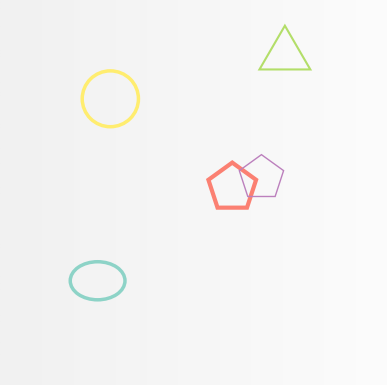[{"shape": "oval", "thickness": 2.5, "radius": 0.35, "center": [0.252, 0.271]}, {"shape": "pentagon", "thickness": 3, "radius": 0.32, "center": [0.599, 0.513]}, {"shape": "triangle", "thickness": 1.5, "radius": 0.38, "center": [0.735, 0.857]}, {"shape": "pentagon", "thickness": 1, "radius": 0.3, "center": [0.675, 0.538]}, {"shape": "circle", "thickness": 2.5, "radius": 0.36, "center": [0.285, 0.743]}]